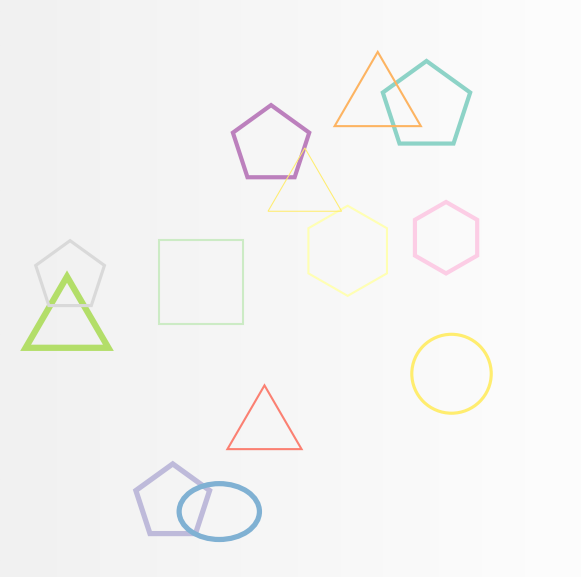[{"shape": "pentagon", "thickness": 2, "radius": 0.4, "center": [0.734, 0.814]}, {"shape": "hexagon", "thickness": 1, "radius": 0.39, "center": [0.598, 0.565]}, {"shape": "pentagon", "thickness": 2.5, "radius": 0.33, "center": [0.297, 0.129]}, {"shape": "triangle", "thickness": 1, "radius": 0.37, "center": [0.455, 0.258]}, {"shape": "oval", "thickness": 2.5, "radius": 0.35, "center": [0.377, 0.113]}, {"shape": "triangle", "thickness": 1, "radius": 0.43, "center": [0.65, 0.824]}, {"shape": "triangle", "thickness": 3, "radius": 0.41, "center": [0.115, 0.438]}, {"shape": "hexagon", "thickness": 2, "radius": 0.31, "center": [0.767, 0.588]}, {"shape": "pentagon", "thickness": 1.5, "radius": 0.31, "center": [0.121, 0.52]}, {"shape": "pentagon", "thickness": 2, "radius": 0.35, "center": [0.466, 0.748]}, {"shape": "square", "thickness": 1, "radius": 0.36, "center": [0.345, 0.511]}, {"shape": "circle", "thickness": 1.5, "radius": 0.34, "center": [0.777, 0.352]}, {"shape": "triangle", "thickness": 0.5, "radius": 0.37, "center": [0.524, 0.67]}]